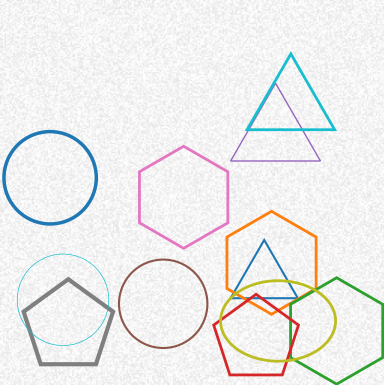[{"shape": "triangle", "thickness": 1.5, "radius": 0.5, "center": [0.686, 0.276]}, {"shape": "circle", "thickness": 2.5, "radius": 0.6, "center": [0.13, 0.538]}, {"shape": "hexagon", "thickness": 2, "radius": 0.67, "center": [0.705, 0.317]}, {"shape": "hexagon", "thickness": 2, "radius": 0.69, "center": [0.874, 0.14]}, {"shape": "pentagon", "thickness": 2, "radius": 0.58, "center": [0.665, 0.12]}, {"shape": "triangle", "thickness": 1, "radius": 0.67, "center": [0.716, 0.649]}, {"shape": "circle", "thickness": 1.5, "radius": 0.57, "center": [0.424, 0.211]}, {"shape": "hexagon", "thickness": 2, "radius": 0.66, "center": [0.477, 0.488]}, {"shape": "pentagon", "thickness": 3, "radius": 0.61, "center": [0.177, 0.153]}, {"shape": "oval", "thickness": 2, "radius": 0.75, "center": [0.722, 0.166]}, {"shape": "circle", "thickness": 0.5, "radius": 0.59, "center": [0.164, 0.221]}, {"shape": "triangle", "thickness": 2, "radius": 0.66, "center": [0.755, 0.729]}]